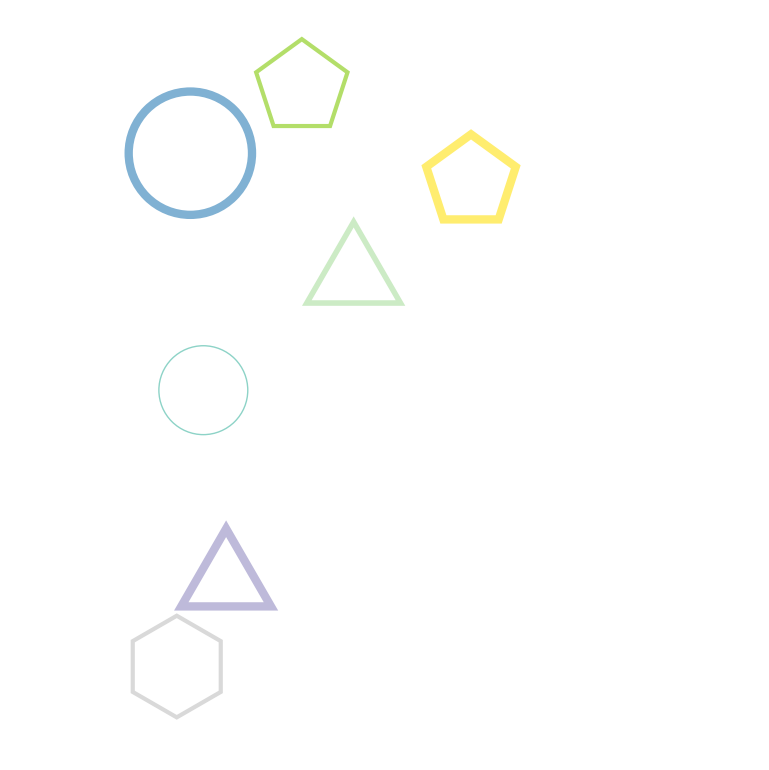[{"shape": "circle", "thickness": 0.5, "radius": 0.29, "center": [0.264, 0.493]}, {"shape": "triangle", "thickness": 3, "radius": 0.34, "center": [0.294, 0.246]}, {"shape": "circle", "thickness": 3, "radius": 0.4, "center": [0.247, 0.801]}, {"shape": "pentagon", "thickness": 1.5, "radius": 0.31, "center": [0.392, 0.887]}, {"shape": "hexagon", "thickness": 1.5, "radius": 0.33, "center": [0.23, 0.134]}, {"shape": "triangle", "thickness": 2, "radius": 0.35, "center": [0.459, 0.642]}, {"shape": "pentagon", "thickness": 3, "radius": 0.31, "center": [0.612, 0.764]}]